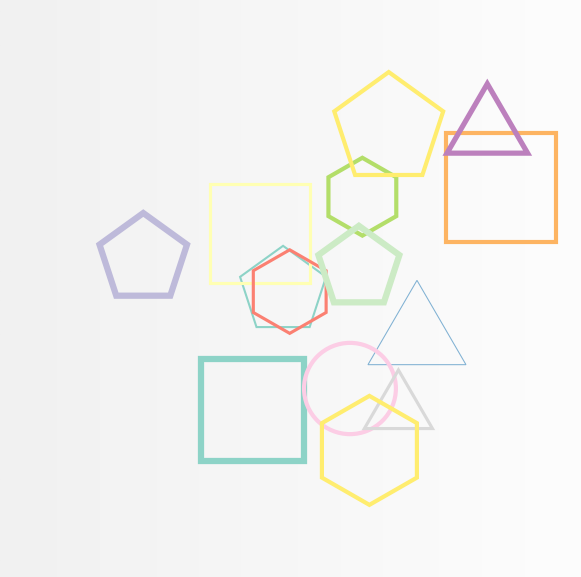[{"shape": "square", "thickness": 3, "radius": 0.44, "center": [0.434, 0.289]}, {"shape": "pentagon", "thickness": 1, "radius": 0.39, "center": [0.487, 0.496]}, {"shape": "square", "thickness": 1.5, "radius": 0.43, "center": [0.447, 0.595]}, {"shape": "pentagon", "thickness": 3, "radius": 0.4, "center": [0.246, 0.551]}, {"shape": "hexagon", "thickness": 1.5, "radius": 0.36, "center": [0.498, 0.494]}, {"shape": "triangle", "thickness": 0.5, "radius": 0.49, "center": [0.717, 0.416]}, {"shape": "square", "thickness": 2, "radius": 0.47, "center": [0.863, 0.675]}, {"shape": "hexagon", "thickness": 2, "radius": 0.34, "center": [0.623, 0.659]}, {"shape": "circle", "thickness": 2, "radius": 0.4, "center": [0.602, 0.326]}, {"shape": "triangle", "thickness": 1.5, "radius": 0.34, "center": [0.685, 0.291]}, {"shape": "triangle", "thickness": 2.5, "radius": 0.4, "center": [0.838, 0.774]}, {"shape": "pentagon", "thickness": 3, "radius": 0.37, "center": [0.617, 0.535]}, {"shape": "hexagon", "thickness": 2, "radius": 0.47, "center": [0.636, 0.219]}, {"shape": "pentagon", "thickness": 2, "radius": 0.49, "center": [0.669, 0.776]}]